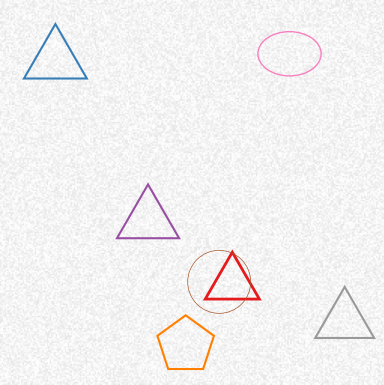[{"shape": "triangle", "thickness": 2, "radius": 0.41, "center": [0.603, 0.264]}, {"shape": "triangle", "thickness": 1.5, "radius": 0.47, "center": [0.144, 0.843]}, {"shape": "triangle", "thickness": 1.5, "radius": 0.47, "center": [0.385, 0.428]}, {"shape": "pentagon", "thickness": 1.5, "radius": 0.39, "center": [0.482, 0.104]}, {"shape": "circle", "thickness": 0.5, "radius": 0.41, "center": [0.569, 0.268]}, {"shape": "oval", "thickness": 1, "radius": 0.41, "center": [0.752, 0.86]}, {"shape": "triangle", "thickness": 1.5, "radius": 0.44, "center": [0.895, 0.166]}]